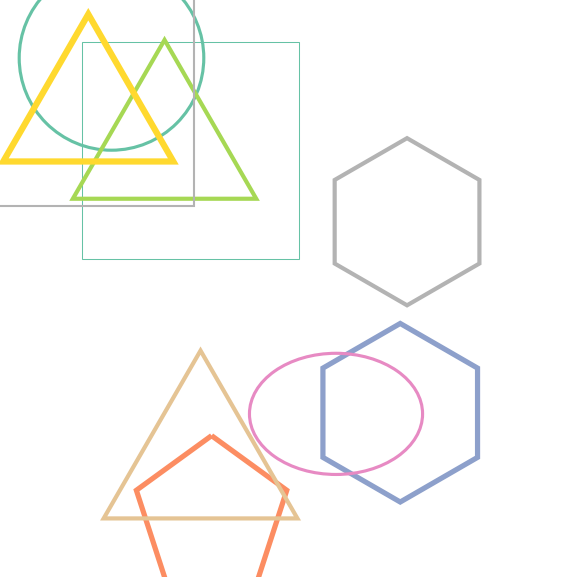[{"shape": "square", "thickness": 0.5, "radius": 0.94, "center": [0.33, 0.739]}, {"shape": "circle", "thickness": 1.5, "radius": 0.8, "center": [0.193, 0.899]}, {"shape": "pentagon", "thickness": 2.5, "radius": 0.68, "center": [0.366, 0.108]}, {"shape": "hexagon", "thickness": 2.5, "radius": 0.77, "center": [0.693, 0.284]}, {"shape": "oval", "thickness": 1.5, "radius": 0.75, "center": [0.582, 0.282]}, {"shape": "triangle", "thickness": 2, "radius": 0.92, "center": [0.285, 0.747]}, {"shape": "triangle", "thickness": 3, "radius": 0.85, "center": [0.153, 0.805]}, {"shape": "triangle", "thickness": 2, "radius": 0.97, "center": [0.347, 0.198]}, {"shape": "hexagon", "thickness": 2, "radius": 0.72, "center": [0.705, 0.615]}, {"shape": "square", "thickness": 1, "radius": 0.96, "center": [0.145, 0.834]}]